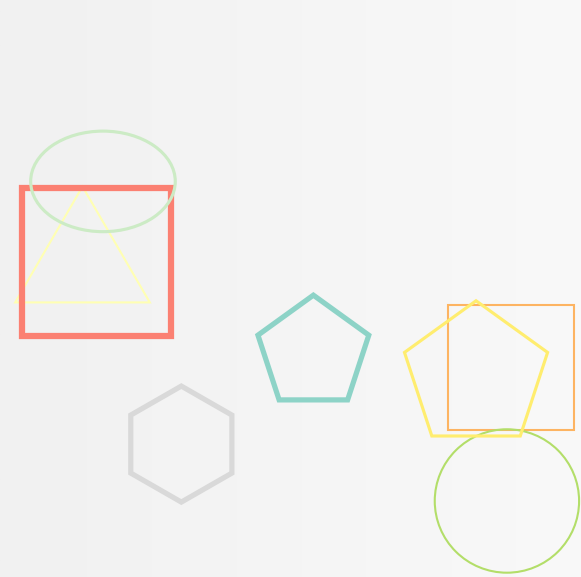[{"shape": "pentagon", "thickness": 2.5, "radius": 0.5, "center": [0.539, 0.388]}, {"shape": "triangle", "thickness": 1, "radius": 0.67, "center": [0.142, 0.542]}, {"shape": "square", "thickness": 3, "radius": 0.64, "center": [0.166, 0.545]}, {"shape": "square", "thickness": 1, "radius": 0.54, "center": [0.879, 0.362]}, {"shape": "circle", "thickness": 1, "radius": 0.62, "center": [0.872, 0.132]}, {"shape": "hexagon", "thickness": 2.5, "radius": 0.5, "center": [0.312, 0.23]}, {"shape": "oval", "thickness": 1.5, "radius": 0.62, "center": [0.177, 0.685]}, {"shape": "pentagon", "thickness": 1.5, "radius": 0.65, "center": [0.819, 0.349]}]